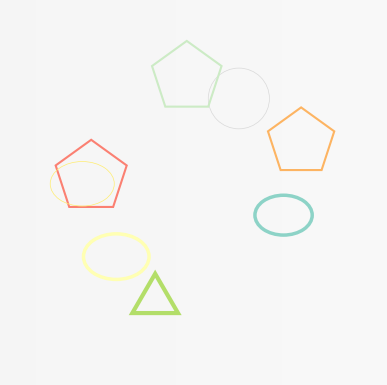[{"shape": "oval", "thickness": 2.5, "radius": 0.37, "center": [0.732, 0.441]}, {"shape": "oval", "thickness": 2.5, "radius": 0.42, "center": [0.3, 0.333]}, {"shape": "pentagon", "thickness": 1.5, "radius": 0.48, "center": [0.235, 0.54]}, {"shape": "pentagon", "thickness": 1.5, "radius": 0.45, "center": [0.777, 0.631]}, {"shape": "triangle", "thickness": 3, "radius": 0.34, "center": [0.4, 0.221]}, {"shape": "circle", "thickness": 0.5, "radius": 0.39, "center": [0.616, 0.744]}, {"shape": "pentagon", "thickness": 1.5, "radius": 0.47, "center": [0.482, 0.799]}, {"shape": "oval", "thickness": 0.5, "radius": 0.41, "center": [0.212, 0.523]}]